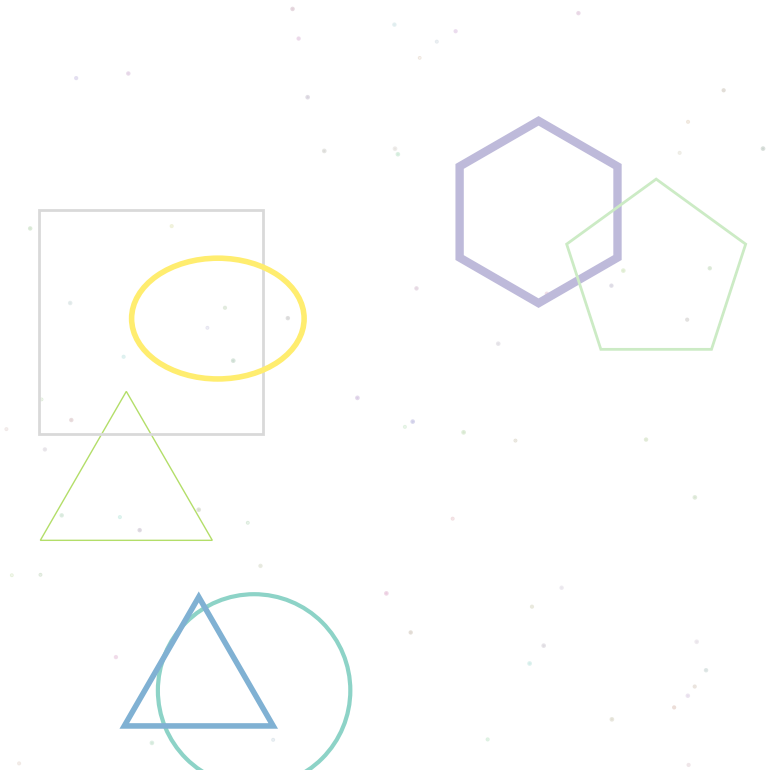[{"shape": "circle", "thickness": 1.5, "radius": 0.62, "center": [0.33, 0.103]}, {"shape": "hexagon", "thickness": 3, "radius": 0.59, "center": [0.699, 0.725]}, {"shape": "triangle", "thickness": 2, "radius": 0.56, "center": [0.258, 0.113]}, {"shape": "triangle", "thickness": 0.5, "radius": 0.64, "center": [0.164, 0.363]}, {"shape": "square", "thickness": 1, "radius": 0.73, "center": [0.196, 0.582]}, {"shape": "pentagon", "thickness": 1, "radius": 0.61, "center": [0.852, 0.645]}, {"shape": "oval", "thickness": 2, "radius": 0.56, "center": [0.283, 0.586]}]